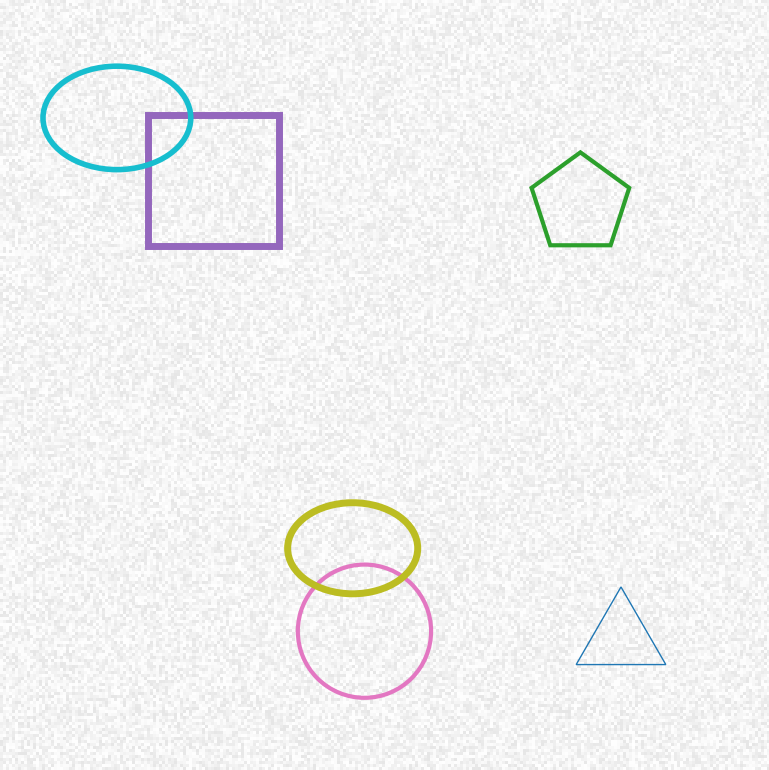[{"shape": "triangle", "thickness": 0.5, "radius": 0.34, "center": [0.806, 0.171]}, {"shape": "pentagon", "thickness": 1.5, "radius": 0.33, "center": [0.754, 0.735]}, {"shape": "square", "thickness": 2.5, "radius": 0.43, "center": [0.278, 0.765]}, {"shape": "circle", "thickness": 1.5, "radius": 0.43, "center": [0.473, 0.18]}, {"shape": "oval", "thickness": 2.5, "radius": 0.42, "center": [0.458, 0.288]}, {"shape": "oval", "thickness": 2, "radius": 0.48, "center": [0.152, 0.847]}]